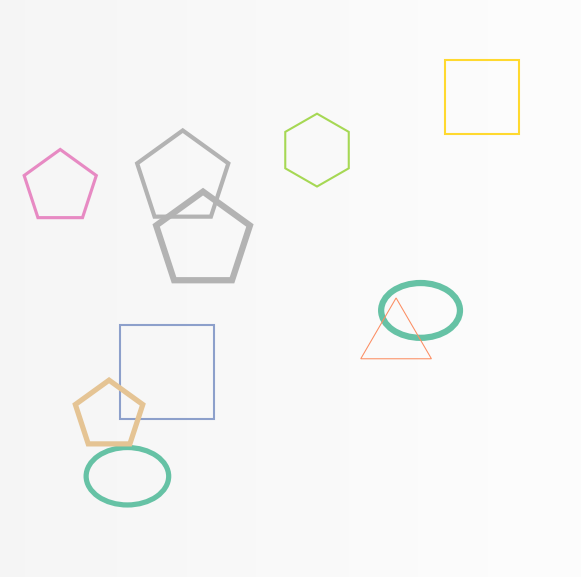[{"shape": "oval", "thickness": 2.5, "radius": 0.36, "center": [0.219, 0.174]}, {"shape": "oval", "thickness": 3, "radius": 0.34, "center": [0.724, 0.462]}, {"shape": "triangle", "thickness": 0.5, "radius": 0.35, "center": [0.681, 0.413]}, {"shape": "square", "thickness": 1, "radius": 0.4, "center": [0.287, 0.355]}, {"shape": "pentagon", "thickness": 1.5, "radius": 0.33, "center": [0.104, 0.675]}, {"shape": "hexagon", "thickness": 1, "radius": 0.32, "center": [0.545, 0.739]}, {"shape": "square", "thickness": 1, "radius": 0.32, "center": [0.83, 0.832]}, {"shape": "pentagon", "thickness": 2.5, "radius": 0.3, "center": [0.188, 0.28]}, {"shape": "pentagon", "thickness": 2, "radius": 0.41, "center": [0.314, 0.691]}, {"shape": "pentagon", "thickness": 3, "radius": 0.42, "center": [0.349, 0.582]}]